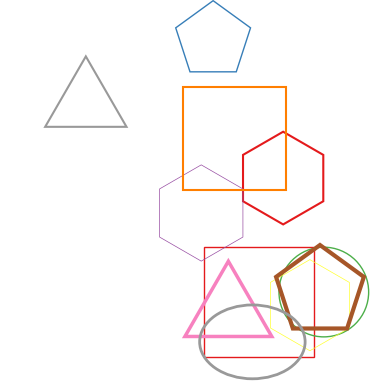[{"shape": "square", "thickness": 1, "radius": 0.71, "center": [0.672, 0.216]}, {"shape": "hexagon", "thickness": 1.5, "radius": 0.6, "center": [0.735, 0.537]}, {"shape": "pentagon", "thickness": 1, "radius": 0.51, "center": [0.554, 0.896]}, {"shape": "circle", "thickness": 1, "radius": 0.58, "center": [0.841, 0.241]}, {"shape": "hexagon", "thickness": 0.5, "radius": 0.63, "center": [0.523, 0.447]}, {"shape": "square", "thickness": 1.5, "radius": 0.66, "center": [0.609, 0.64]}, {"shape": "hexagon", "thickness": 0.5, "radius": 0.59, "center": [0.805, 0.207]}, {"shape": "pentagon", "thickness": 3, "radius": 0.6, "center": [0.831, 0.244]}, {"shape": "triangle", "thickness": 2.5, "radius": 0.65, "center": [0.593, 0.191]}, {"shape": "triangle", "thickness": 1.5, "radius": 0.61, "center": [0.223, 0.732]}, {"shape": "oval", "thickness": 2, "radius": 0.68, "center": [0.656, 0.112]}]